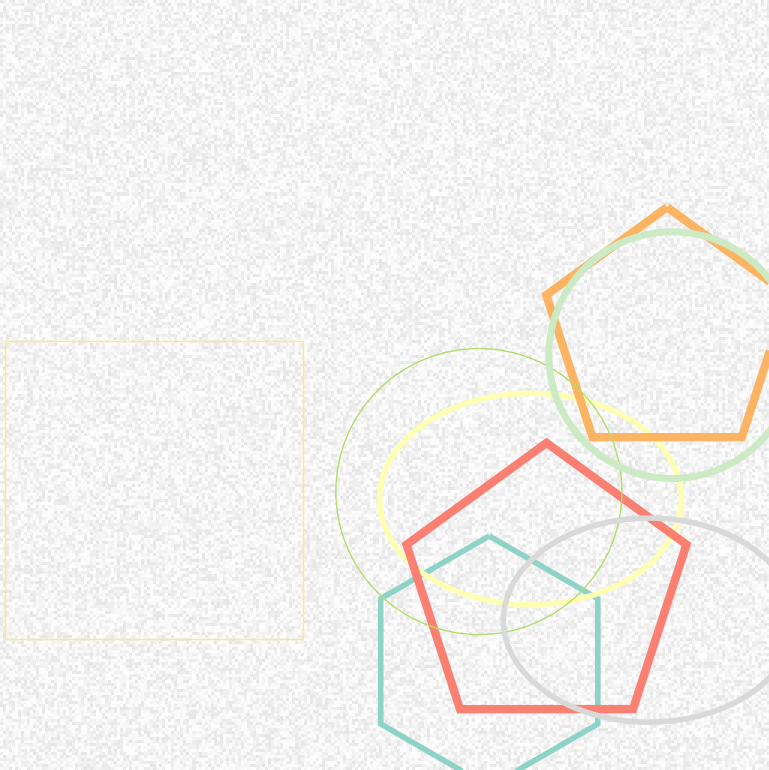[{"shape": "hexagon", "thickness": 2, "radius": 0.81, "center": [0.635, 0.141]}, {"shape": "oval", "thickness": 2, "radius": 0.98, "center": [0.689, 0.352]}, {"shape": "pentagon", "thickness": 3, "radius": 0.96, "center": [0.71, 0.234]}, {"shape": "pentagon", "thickness": 3, "radius": 0.83, "center": [0.866, 0.566]}, {"shape": "circle", "thickness": 0.5, "radius": 0.93, "center": [0.622, 0.362]}, {"shape": "oval", "thickness": 2, "radius": 0.95, "center": [0.843, 0.195]}, {"shape": "circle", "thickness": 2.5, "radius": 0.8, "center": [0.873, 0.539]}, {"shape": "square", "thickness": 0.5, "radius": 0.97, "center": [0.2, 0.364]}]